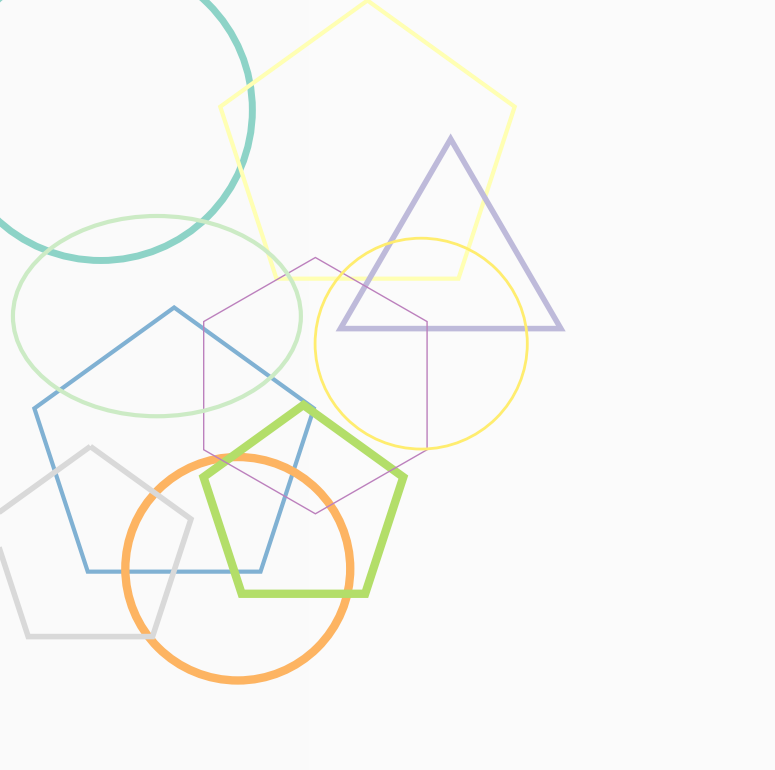[{"shape": "circle", "thickness": 2.5, "radius": 0.98, "center": [0.13, 0.857]}, {"shape": "pentagon", "thickness": 1.5, "radius": 1.0, "center": [0.474, 0.8]}, {"shape": "triangle", "thickness": 2, "radius": 0.82, "center": [0.581, 0.655]}, {"shape": "pentagon", "thickness": 1.5, "radius": 0.95, "center": [0.225, 0.411]}, {"shape": "circle", "thickness": 3, "radius": 0.73, "center": [0.307, 0.261]}, {"shape": "pentagon", "thickness": 3, "radius": 0.68, "center": [0.392, 0.339]}, {"shape": "pentagon", "thickness": 2, "radius": 0.68, "center": [0.117, 0.284]}, {"shape": "hexagon", "thickness": 0.5, "radius": 0.83, "center": [0.407, 0.499]}, {"shape": "oval", "thickness": 1.5, "radius": 0.93, "center": [0.202, 0.589]}, {"shape": "circle", "thickness": 1, "radius": 0.68, "center": [0.543, 0.554]}]